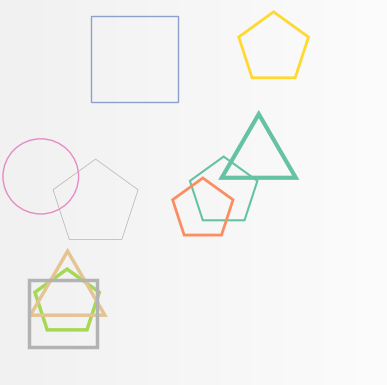[{"shape": "triangle", "thickness": 3, "radius": 0.55, "center": [0.668, 0.593]}, {"shape": "pentagon", "thickness": 1.5, "radius": 0.46, "center": [0.577, 0.502]}, {"shape": "pentagon", "thickness": 2, "radius": 0.41, "center": [0.523, 0.456]}, {"shape": "square", "thickness": 1, "radius": 0.56, "center": [0.347, 0.846]}, {"shape": "circle", "thickness": 1, "radius": 0.49, "center": [0.105, 0.542]}, {"shape": "pentagon", "thickness": 2.5, "radius": 0.44, "center": [0.173, 0.214]}, {"shape": "pentagon", "thickness": 2, "radius": 0.47, "center": [0.706, 0.875]}, {"shape": "triangle", "thickness": 2.5, "radius": 0.55, "center": [0.175, 0.237]}, {"shape": "square", "thickness": 2.5, "radius": 0.44, "center": [0.162, 0.185]}, {"shape": "pentagon", "thickness": 0.5, "radius": 0.58, "center": [0.247, 0.471]}]